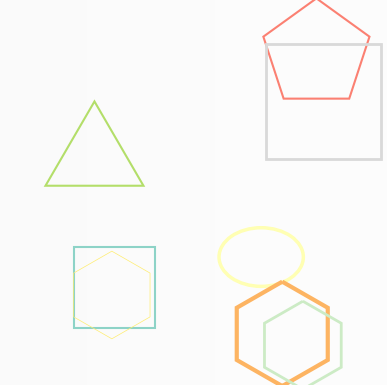[{"shape": "square", "thickness": 1.5, "radius": 0.53, "center": [0.296, 0.252]}, {"shape": "oval", "thickness": 2.5, "radius": 0.54, "center": [0.674, 0.332]}, {"shape": "pentagon", "thickness": 1.5, "radius": 0.72, "center": [0.817, 0.86]}, {"shape": "hexagon", "thickness": 3, "radius": 0.68, "center": [0.728, 0.133]}, {"shape": "triangle", "thickness": 1.5, "radius": 0.73, "center": [0.244, 0.591]}, {"shape": "square", "thickness": 2, "radius": 0.74, "center": [0.835, 0.736]}, {"shape": "hexagon", "thickness": 2, "radius": 0.57, "center": [0.782, 0.103]}, {"shape": "hexagon", "thickness": 0.5, "radius": 0.57, "center": [0.289, 0.234]}]